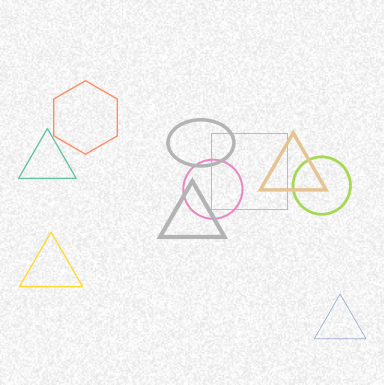[{"shape": "triangle", "thickness": 1, "radius": 0.43, "center": [0.123, 0.58]}, {"shape": "square", "thickness": 0.5, "radius": 0.5, "center": [0.646, 0.556]}, {"shape": "hexagon", "thickness": 1, "radius": 0.48, "center": [0.222, 0.695]}, {"shape": "triangle", "thickness": 0.5, "radius": 0.39, "center": [0.884, 0.159]}, {"shape": "circle", "thickness": 1.5, "radius": 0.38, "center": [0.553, 0.508]}, {"shape": "circle", "thickness": 2, "radius": 0.37, "center": [0.836, 0.518]}, {"shape": "triangle", "thickness": 1, "radius": 0.47, "center": [0.133, 0.303]}, {"shape": "triangle", "thickness": 2.5, "radius": 0.49, "center": [0.762, 0.556]}, {"shape": "oval", "thickness": 2.5, "radius": 0.43, "center": [0.522, 0.629]}, {"shape": "triangle", "thickness": 3, "radius": 0.48, "center": [0.5, 0.433]}]